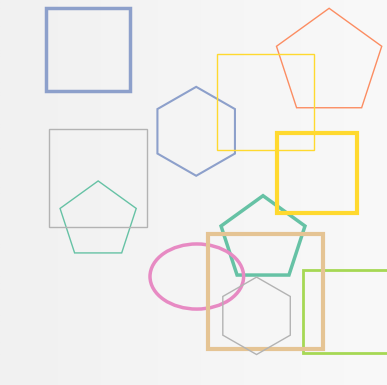[{"shape": "pentagon", "thickness": 2.5, "radius": 0.57, "center": [0.679, 0.378]}, {"shape": "pentagon", "thickness": 1, "radius": 0.52, "center": [0.253, 0.427]}, {"shape": "pentagon", "thickness": 1, "radius": 0.71, "center": [0.849, 0.836]}, {"shape": "square", "thickness": 2.5, "radius": 0.54, "center": [0.228, 0.872]}, {"shape": "hexagon", "thickness": 1.5, "radius": 0.58, "center": [0.506, 0.659]}, {"shape": "oval", "thickness": 2.5, "radius": 0.6, "center": [0.508, 0.282]}, {"shape": "square", "thickness": 2, "radius": 0.54, "center": [0.892, 0.191]}, {"shape": "square", "thickness": 1, "radius": 0.63, "center": [0.685, 0.735]}, {"shape": "square", "thickness": 3, "radius": 0.52, "center": [0.817, 0.55]}, {"shape": "square", "thickness": 3, "radius": 0.74, "center": [0.685, 0.243]}, {"shape": "square", "thickness": 1, "radius": 0.64, "center": [0.253, 0.538]}, {"shape": "hexagon", "thickness": 1, "radius": 0.5, "center": [0.662, 0.18]}]